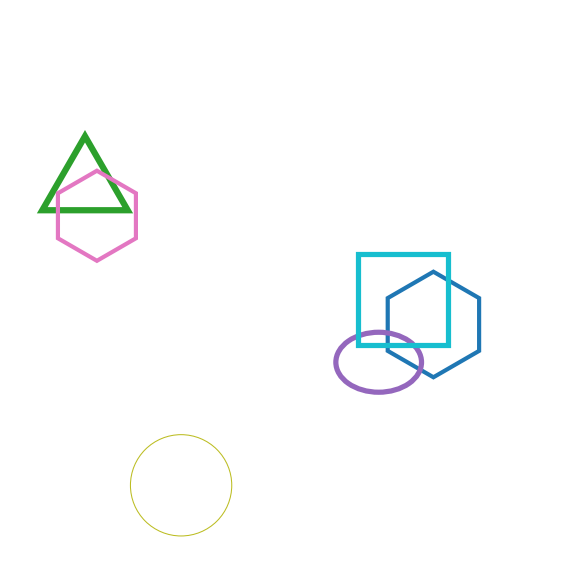[{"shape": "hexagon", "thickness": 2, "radius": 0.46, "center": [0.751, 0.437]}, {"shape": "triangle", "thickness": 3, "radius": 0.43, "center": [0.147, 0.678]}, {"shape": "oval", "thickness": 2.5, "radius": 0.37, "center": [0.656, 0.372]}, {"shape": "hexagon", "thickness": 2, "radius": 0.39, "center": [0.168, 0.626]}, {"shape": "circle", "thickness": 0.5, "radius": 0.44, "center": [0.314, 0.159]}, {"shape": "square", "thickness": 2.5, "radius": 0.39, "center": [0.698, 0.48]}]